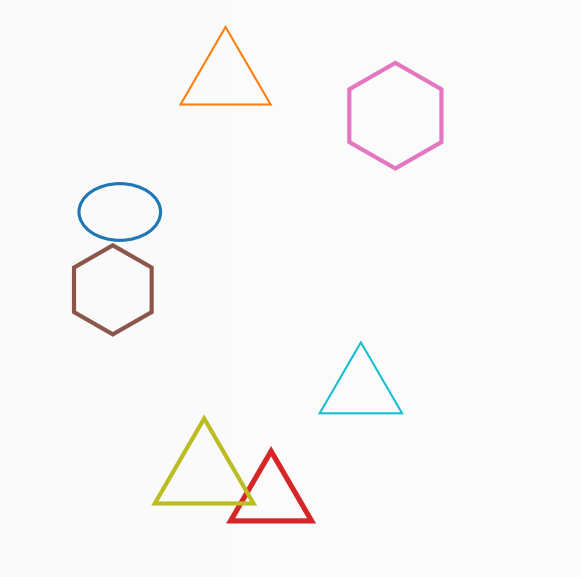[{"shape": "oval", "thickness": 1.5, "radius": 0.35, "center": [0.206, 0.632]}, {"shape": "triangle", "thickness": 1, "radius": 0.45, "center": [0.388, 0.863]}, {"shape": "triangle", "thickness": 2.5, "radius": 0.4, "center": [0.466, 0.137]}, {"shape": "hexagon", "thickness": 2, "radius": 0.39, "center": [0.194, 0.497]}, {"shape": "hexagon", "thickness": 2, "radius": 0.46, "center": [0.68, 0.799]}, {"shape": "triangle", "thickness": 2, "radius": 0.49, "center": [0.351, 0.176]}, {"shape": "triangle", "thickness": 1, "radius": 0.41, "center": [0.621, 0.324]}]